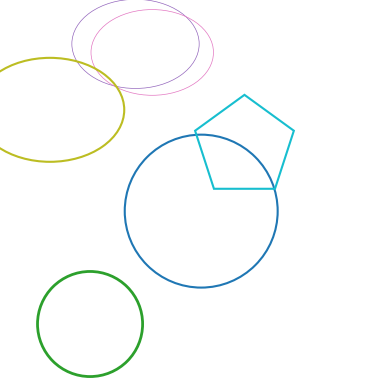[{"shape": "circle", "thickness": 1.5, "radius": 0.99, "center": [0.523, 0.452]}, {"shape": "circle", "thickness": 2, "radius": 0.68, "center": [0.234, 0.158]}, {"shape": "oval", "thickness": 0.5, "radius": 0.83, "center": [0.352, 0.886]}, {"shape": "oval", "thickness": 0.5, "radius": 0.8, "center": [0.395, 0.864]}, {"shape": "oval", "thickness": 1.5, "radius": 0.96, "center": [0.13, 0.715]}, {"shape": "pentagon", "thickness": 1.5, "radius": 0.67, "center": [0.635, 0.619]}]